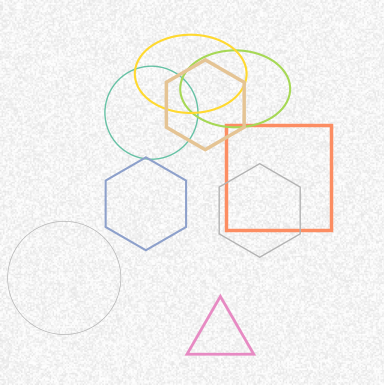[{"shape": "circle", "thickness": 1, "radius": 0.6, "center": [0.393, 0.707]}, {"shape": "square", "thickness": 2.5, "radius": 0.68, "center": [0.724, 0.54]}, {"shape": "hexagon", "thickness": 1.5, "radius": 0.6, "center": [0.379, 0.471]}, {"shape": "triangle", "thickness": 2, "radius": 0.5, "center": [0.572, 0.13]}, {"shape": "oval", "thickness": 1.5, "radius": 0.71, "center": [0.611, 0.769]}, {"shape": "oval", "thickness": 1.5, "radius": 0.73, "center": [0.495, 0.808]}, {"shape": "hexagon", "thickness": 2.5, "radius": 0.58, "center": [0.533, 0.728]}, {"shape": "hexagon", "thickness": 1, "radius": 0.61, "center": [0.675, 0.453]}, {"shape": "circle", "thickness": 0.5, "radius": 0.74, "center": [0.167, 0.278]}]